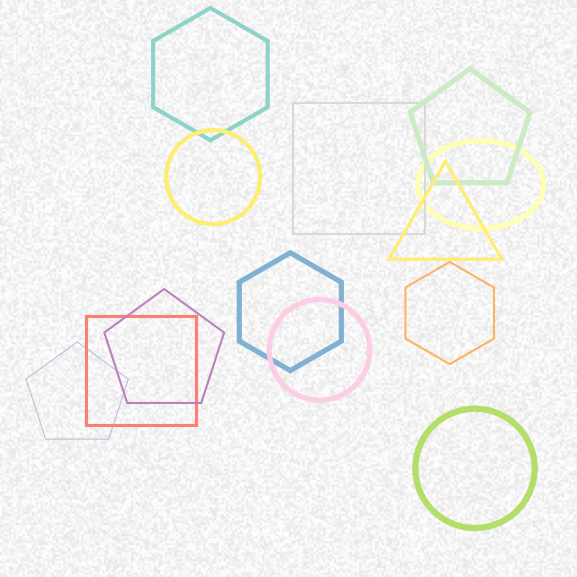[{"shape": "hexagon", "thickness": 2, "radius": 0.57, "center": [0.364, 0.871]}, {"shape": "oval", "thickness": 2.5, "radius": 0.54, "center": [0.832, 0.68]}, {"shape": "pentagon", "thickness": 0.5, "radius": 0.47, "center": [0.134, 0.314]}, {"shape": "square", "thickness": 1.5, "radius": 0.47, "center": [0.244, 0.358]}, {"shape": "hexagon", "thickness": 2.5, "radius": 0.51, "center": [0.503, 0.459]}, {"shape": "hexagon", "thickness": 1, "radius": 0.44, "center": [0.779, 0.457]}, {"shape": "circle", "thickness": 3, "radius": 0.52, "center": [0.823, 0.188]}, {"shape": "circle", "thickness": 2.5, "radius": 0.44, "center": [0.553, 0.393]}, {"shape": "square", "thickness": 1, "radius": 0.57, "center": [0.622, 0.707]}, {"shape": "pentagon", "thickness": 1, "radius": 0.55, "center": [0.284, 0.39]}, {"shape": "pentagon", "thickness": 2.5, "radius": 0.55, "center": [0.814, 0.771]}, {"shape": "triangle", "thickness": 1.5, "radius": 0.56, "center": [0.771, 0.607]}, {"shape": "circle", "thickness": 2, "radius": 0.41, "center": [0.369, 0.692]}]